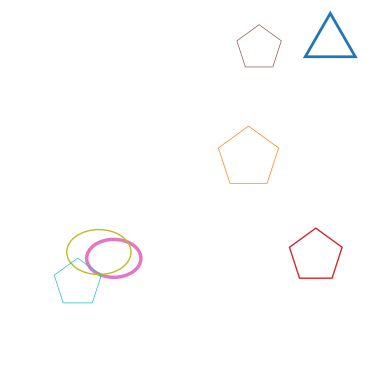[{"shape": "triangle", "thickness": 2, "radius": 0.38, "center": [0.858, 0.89]}, {"shape": "pentagon", "thickness": 0.5, "radius": 0.41, "center": [0.645, 0.59]}, {"shape": "pentagon", "thickness": 1, "radius": 0.36, "center": [0.82, 0.336]}, {"shape": "pentagon", "thickness": 0.5, "radius": 0.3, "center": [0.673, 0.875]}, {"shape": "oval", "thickness": 2.5, "radius": 0.35, "center": [0.296, 0.329]}, {"shape": "oval", "thickness": 1, "radius": 0.42, "center": [0.257, 0.345]}, {"shape": "pentagon", "thickness": 0.5, "radius": 0.32, "center": [0.202, 0.265]}]